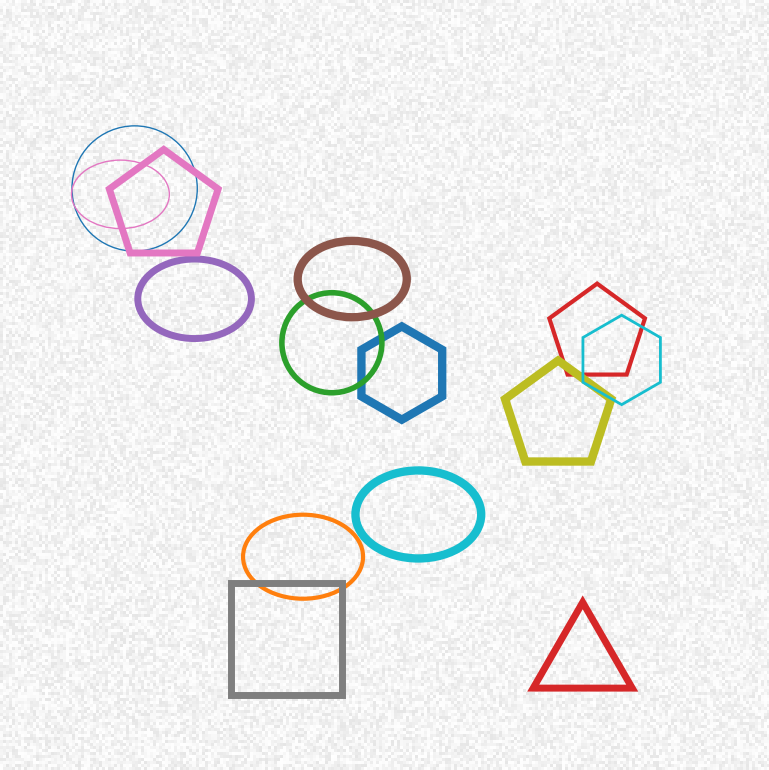[{"shape": "circle", "thickness": 0.5, "radius": 0.41, "center": [0.175, 0.755]}, {"shape": "hexagon", "thickness": 3, "radius": 0.3, "center": [0.522, 0.515]}, {"shape": "oval", "thickness": 1.5, "radius": 0.39, "center": [0.394, 0.277]}, {"shape": "circle", "thickness": 2, "radius": 0.32, "center": [0.431, 0.555]}, {"shape": "triangle", "thickness": 2.5, "radius": 0.37, "center": [0.757, 0.143]}, {"shape": "pentagon", "thickness": 1.5, "radius": 0.33, "center": [0.775, 0.566]}, {"shape": "oval", "thickness": 2.5, "radius": 0.37, "center": [0.253, 0.612]}, {"shape": "oval", "thickness": 3, "radius": 0.35, "center": [0.457, 0.638]}, {"shape": "pentagon", "thickness": 2.5, "radius": 0.37, "center": [0.213, 0.732]}, {"shape": "oval", "thickness": 0.5, "radius": 0.32, "center": [0.156, 0.748]}, {"shape": "square", "thickness": 2.5, "radius": 0.36, "center": [0.372, 0.17]}, {"shape": "pentagon", "thickness": 3, "radius": 0.36, "center": [0.725, 0.459]}, {"shape": "hexagon", "thickness": 1, "radius": 0.29, "center": [0.807, 0.533]}, {"shape": "oval", "thickness": 3, "radius": 0.41, "center": [0.543, 0.332]}]